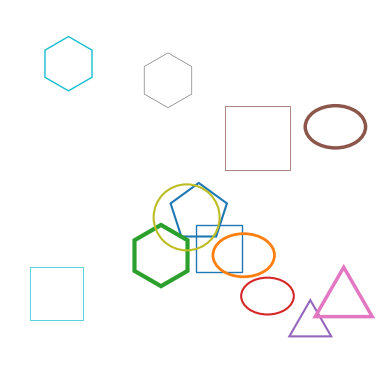[{"shape": "pentagon", "thickness": 1.5, "radius": 0.38, "center": [0.516, 0.448]}, {"shape": "square", "thickness": 1, "radius": 0.3, "center": [0.569, 0.354]}, {"shape": "oval", "thickness": 2, "radius": 0.4, "center": [0.633, 0.337]}, {"shape": "hexagon", "thickness": 3, "radius": 0.4, "center": [0.418, 0.336]}, {"shape": "oval", "thickness": 1.5, "radius": 0.34, "center": [0.695, 0.231]}, {"shape": "triangle", "thickness": 1.5, "radius": 0.31, "center": [0.806, 0.158]}, {"shape": "square", "thickness": 0.5, "radius": 0.42, "center": [0.669, 0.641]}, {"shape": "oval", "thickness": 2.5, "radius": 0.39, "center": [0.871, 0.671]}, {"shape": "triangle", "thickness": 2.5, "radius": 0.43, "center": [0.893, 0.22]}, {"shape": "hexagon", "thickness": 0.5, "radius": 0.36, "center": [0.436, 0.791]}, {"shape": "circle", "thickness": 1.5, "radius": 0.43, "center": [0.485, 0.435]}, {"shape": "square", "thickness": 0.5, "radius": 0.35, "center": [0.148, 0.238]}, {"shape": "hexagon", "thickness": 1, "radius": 0.35, "center": [0.178, 0.835]}]